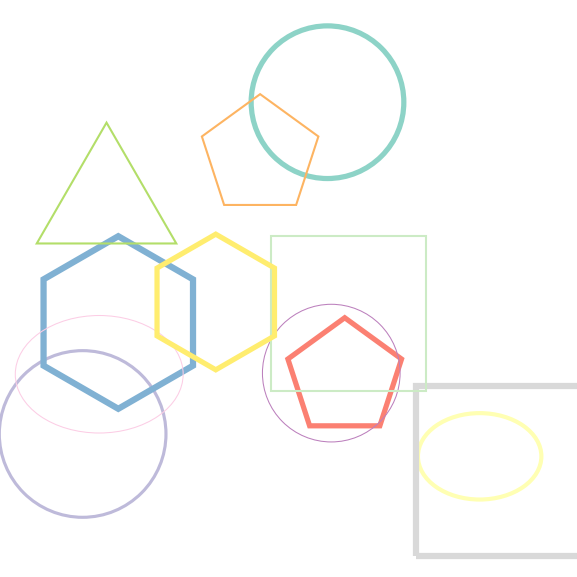[{"shape": "circle", "thickness": 2.5, "radius": 0.66, "center": [0.567, 0.822]}, {"shape": "oval", "thickness": 2, "radius": 0.53, "center": [0.831, 0.209]}, {"shape": "circle", "thickness": 1.5, "radius": 0.72, "center": [0.143, 0.248]}, {"shape": "pentagon", "thickness": 2.5, "radius": 0.52, "center": [0.597, 0.345]}, {"shape": "hexagon", "thickness": 3, "radius": 0.75, "center": [0.205, 0.441]}, {"shape": "pentagon", "thickness": 1, "radius": 0.53, "center": [0.45, 0.73]}, {"shape": "triangle", "thickness": 1, "radius": 0.7, "center": [0.184, 0.647]}, {"shape": "oval", "thickness": 0.5, "radius": 0.73, "center": [0.172, 0.351]}, {"shape": "square", "thickness": 3, "radius": 0.74, "center": [0.868, 0.183]}, {"shape": "circle", "thickness": 0.5, "radius": 0.6, "center": [0.574, 0.353]}, {"shape": "square", "thickness": 1, "radius": 0.67, "center": [0.604, 0.456]}, {"shape": "hexagon", "thickness": 2.5, "radius": 0.59, "center": [0.374, 0.476]}]